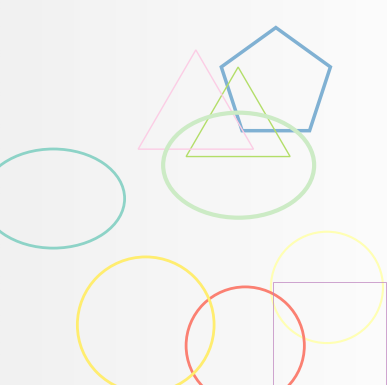[{"shape": "oval", "thickness": 2, "radius": 0.92, "center": [0.138, 0.484]}, {"shape": "circle", "thickness": 1.5, "radius": 0.72, "center": [0.844, 0.254]}, {"shape": "circle", "thickness": 2, "radius": 0.76, "center": [0.633, 0.102]}, {"shape": "pentagon", "thickness": 2.5, "radius": 0.74, "center": [0.712, 0.78]}, {"shape": "triangle", "thickness": 1, "radius": 0.77, "center": [0.615, 0.671]}, {"shape": "triangle", "thickness": 1, "radius": 0.86, "center": [0.505, 0.699]}, {"shape": "square", "thickness": 0.5, "radius": 0.73, "center": [0.85, 0.12]}, {"shape": "oval", "thickness": 3, "radius": 0.97, "center": [0.616, 0.571]}, {"shape": "circle", "thickness": 2, "radius": 0.88, "center": [0.376, 0.156]}]